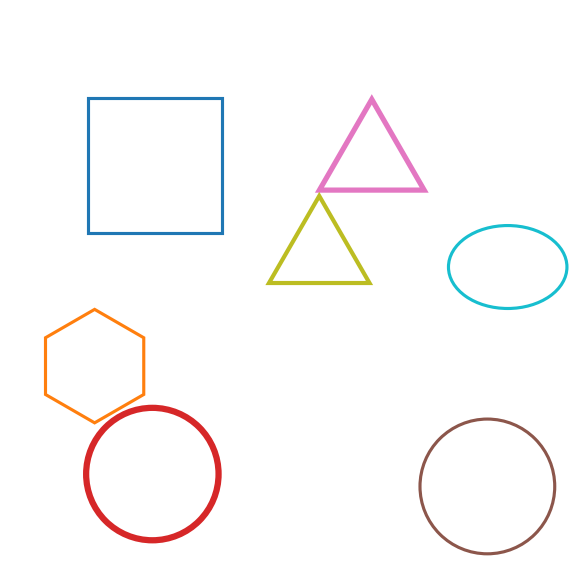[{"shape": "square", "thickness": 1.5, "radius": 0.58, "center": [0.268, 0.713]}, {"shape": "hexagon", "thickness": 1.5, "radius": 0.49, "center": [0.164, 0.365]}, {"shape": "circle", "thickness": 3, "radius": 0.57, "center": [0.264, 0.178]}, {"shape": "circle", "thickness": 1.5, "radius": 0.58, "center": [0.844, 0.157]}, {"shape": "triangle", "thickness": 2.5, "radius": 0.52, "center": [0.644, 0.722]}, {"shape": "triangle", "thickness": 2, "radius": 0.5, "center": [0.553, 0.559]}, {"shape": "oval", "thickness": 1.5, "radius": 0.51, "center": [0.879, 0.537]}]